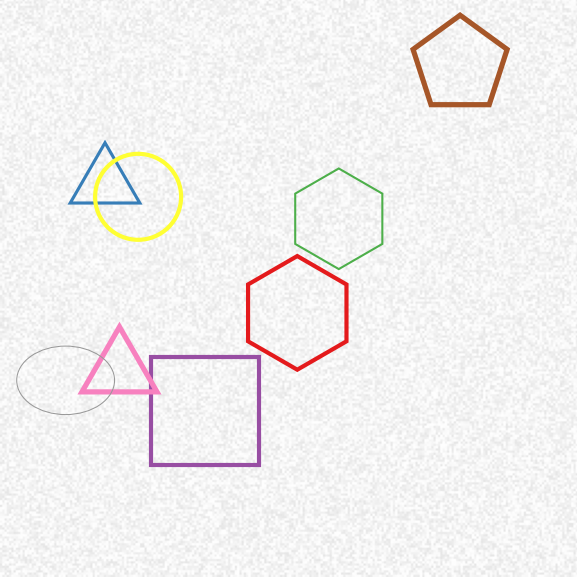[{"shape": "hexagon", "thickness": 2, "radius": 0.49, "center": [0.515, 0.457]}, {"shape": "triangle", "thickness": 1.5, "radius": 0.35, "center": [0.182, 0.682]}, {"shape": "hexagon", "thickness": 1, "radius": 0.44, "center": [0.587, 0.62]}, {"shape": "square", "thickness": 2, "radius": 0.47, "center": [0.355, 0.288]}, {"shape": "circle", "thickness": 2, "radius": 0.37, "center": [0.239, 0.658]}, {"shape": "pentagon", "thickness": 2.5, "radius": 0.43, "center": [0.797, 0.887]}, {"shape": "triangle", "thickness": 2.5, "radius": 0.38, "center": [0.207, 0.358]}, {"shape": "oval", "thickness": 0.5, "radius": 0.42, "center": [0.114, 0.341]}]